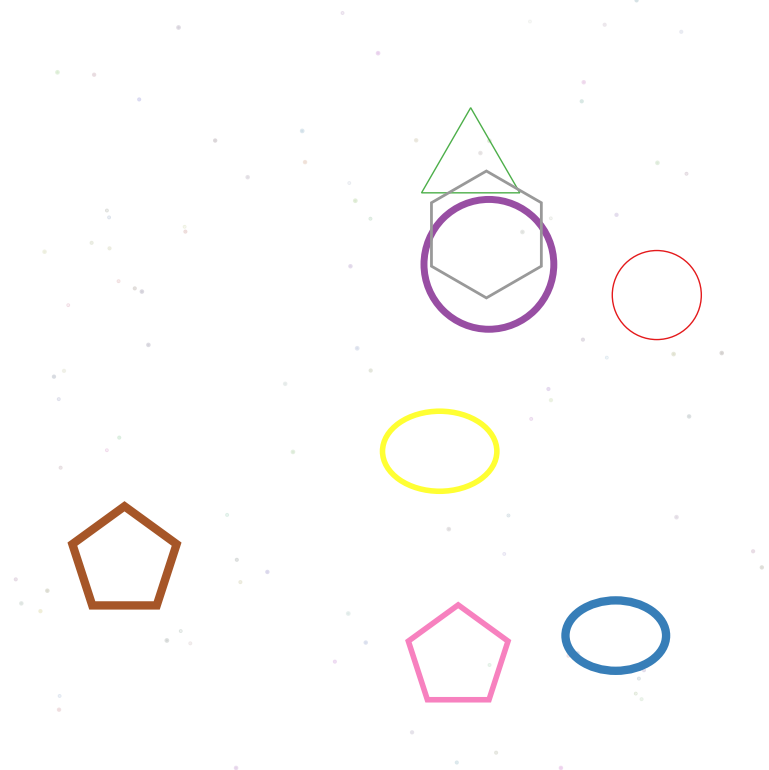[{"shape": "circle", "thickness": 0.5, "radius": 0.29, "center": [0.853, 0.617]}, {"shape": "oval", "thickness": 3, "radius": 0.33, "center": [0.8, 0.175]}, {"shape": "triangle", "thickness": 0.5, "radius": 0.37, "center": [0.611, 0.786]}, {"shape": "circle", "thickness": 2.5, "radius": 0.42, "center": [0.635, 0.657]}, {"shape": "oval", "thickness": 2, "radius": 0.37, "center": [0.571, 0.414]}, {"shape": "pentagon", "thickness": 3, "radius": 0.36, "center": [0.162, 0.271]}, {"shape": "pentagon", "thickness": 2, "radius": 0.34, "center": [0.595, 0.146]}, {"shape": "hexagon", "thickness": 1, "radius": 0.41, "center": [0.632, 0.695]}]